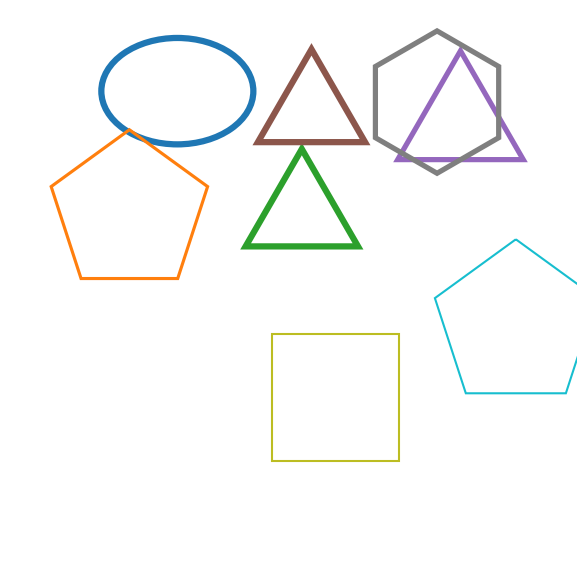[{"shape": "oval", "thickness": 3, "radius": 0.66, "center": [0.307, 0.841]}, {"shape": "pentagon", "thickness": 1.5, "radius": 0.71, "center": [0.224, 0.632]}, {"shape": "triangle", "thickness": 3, "radius": 0.56, "center": [0.523, 0.629]}, {"shape": "triangle", "thickness": 2.5, "radius": 0.63, "center": [0.797, 0.786]}, {"shape": "triangle", "thickness": 3, "radius": 0.54, "center": [0.539, 0.807]}, {"shape": "hexagon", "thickness": 2.5, "radius": 0.62, "center": [0.757, 0.822]}, {"shape": "square", "thickness": 1, "radius": 0.55, "center": [0.582, 0.311]}, {"shape": "pentagon", "thickness": 1, "radius": 0.74, "center": [0.893, 0.437]}]